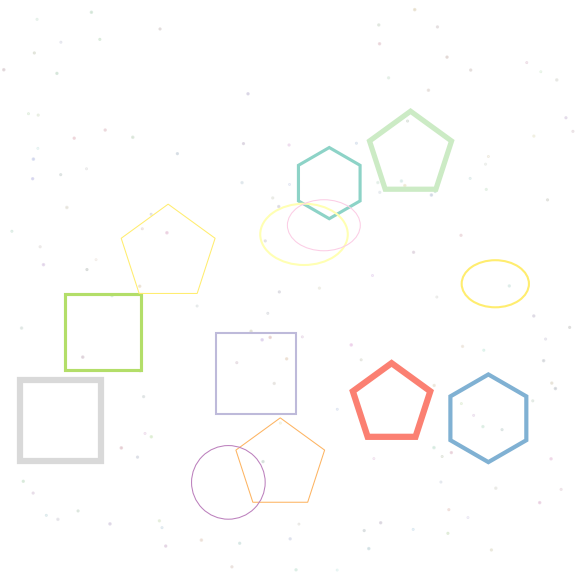[{"shape": "hexagon", "thickness": 1.5, "radius": 0.31, "center": [0.57, 0.682]}, {"shape": "oval", "thickness": 1, "radius": 0.38, "center": [0.526, 0.593]}, {"shape": "square", "thickness": 1, "radius": 0.35, "center": [0.443, 0.352]}, {"shape": "pentagon", "thickness": 3, "radius": 0.35, "center": [0.678, 0.3]}, {"shape": "hexagon", "thickness": 2, "radius": 0.38, "center": [0.846, 0.275]}, {"shape": "pentagon", "thickness": 0.5, "radius": 0.4, "center": [0.485, 0.195]}, {"shape": "square", "thickness": 1.5, "radius": 0.33, "center": [0.178, 0.424]}, {"shape": "oval", "thickness": 0.5, "radius": 0.32, "center": [0.561, 0.609]}, {"shape": "square", "thickness": 3, "radius": 0.35, "center": [0.105, 0.271]}, {"shape": "circle", "thickness": 0.5, "radius": 0.32, "center": [0.395, 0.164]}, {"shape": "pentagon", "thickness": 2.5, "radius": 0.37, "center": [0.711, 0.732]}, {"shape": "oval", "thickness": 1, "radius": 0.29, "center": [0.858, 0.508]}, {"shape": "pentagon", "thickness": 0.5, "radius": 0.43, "center": [0.291, 0.56]}]